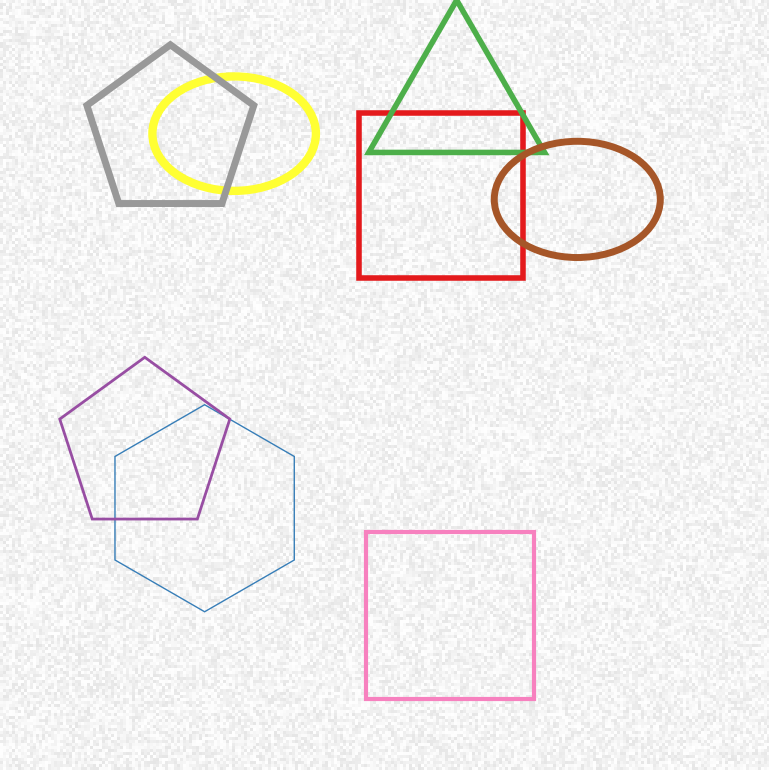[{"shape": "square", "thickness": 2, "radius": 0.53, "center": [0.572, 0.746]}, {"shape": "hexagon", "thickness": 0.5, "radius": 0.67, "center": [0.266, 0.34]}, {"shape": "triangle", "thickness": 2, "radius": 0.66, "center": [0.593, 0.868]}, {"shape": "pentagon", "thickness": 1, "radius": 0.58, "center": [0.188, 0.42]}, {"shape": "oval", "thickness": 3, "radius": 0.53, "center": [0.304, 0.826]}, {"shape": "oval", "thickness": 2.5, "radius": 0.54, "center": [0.75, 0.741]}, {"shape": "square", "thickness": 1.5, "radius": 0.54, "center": [0.584, 0.201]}, {"shape": "pentagon", "thickness": 2.5, "radius": 0.57, "center": [0.221, 0.828]}]